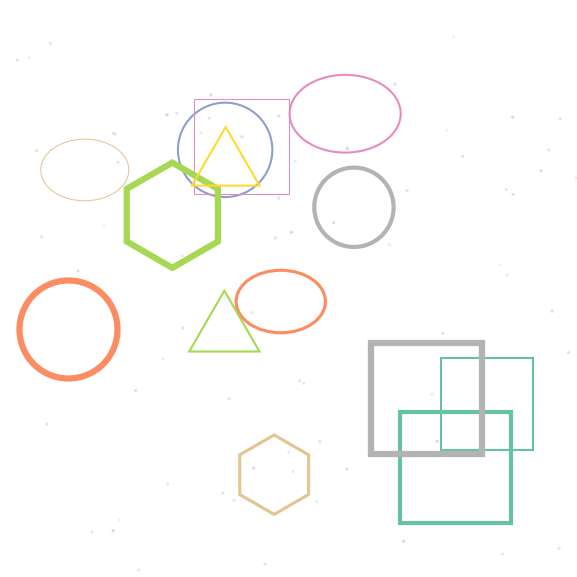[{"shape": "square", "thickness": 1, "radius": 0.4, "center": [0.844, 0.3]}, {"shape": "square", "thickness": 2, "radius": 0.48, "center": [0.788, 0.189]}, {"shape": "circle", "thickness": 3, "radius": 0.42, "center": [0.119, 0.429]}, {"shape": "oval", "thickness": 1.5, "radius": 0.39, "center": [0.486, 0.477]}, {"shape": "circle", "thickness": 1, "radius": 0.41, "center": [0.39, 0.74]}, {"shape": "square", "thickness": 0.5, "radius": 0.41, "center": [0.418, 0.745]}, {"shape": "oval", "thickness": 1, "radius": 0.48, "center": [0.598, 0.802]}, {"shape": "triangle", "thickness": 1, "radius": 0.35, "center": [0.388, 0.426]}, {"shape": "hexagon", "thickness": 3, "radius": 0.46, "center": [0.298, 0.626]}, {"shape": "triangle", "thickness": 1, "radius": 0.34, "center": [0.391, 0.712]}, {"shape": "oval", "thickness": 0.5, "radius": 0.38, "center": [0.147, 0.705]}, {"shape": "hexagon", "thickness": 1.5, "radius": 0.34, "center": [0.475, 0.177]}, {"shape": "square", "thickness": 3, "radius": 0.48, "center": [0.739, 0.31]}, {"shape": "circle", "thickness": 2, "radius": 0.34, "center": [0.613, 0.64]}]